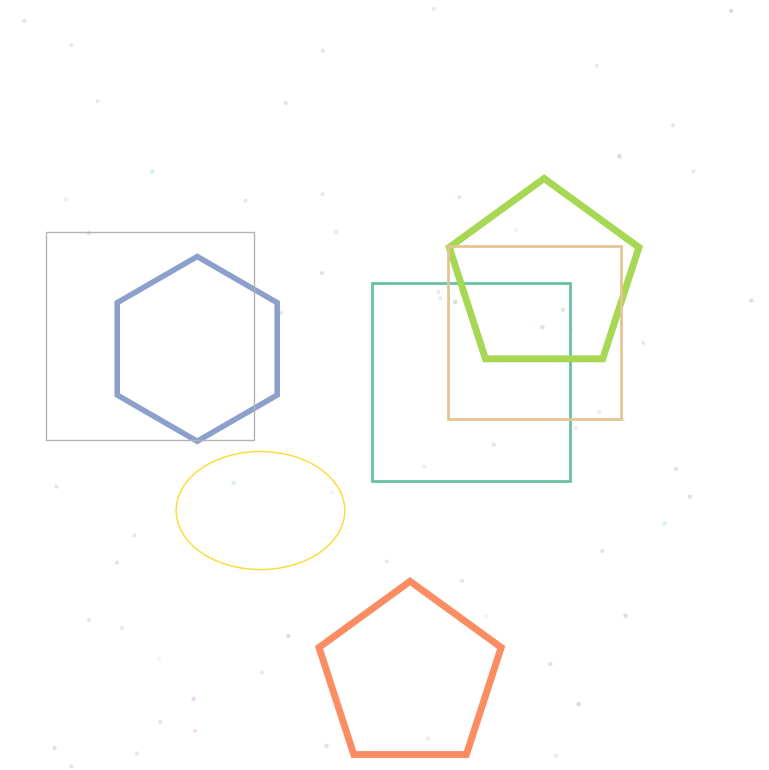[{"shape": "square", "thickness": 1, "radius": 0.64, "center": [0.612, 0.504]}, {"shape": "pentagon", "thickness": 2.5, "radius": 0.62, "center": [0.533, 0.121]}, {"shape": "hexagon", "thickness": 2, "radius": 0.6, "center": [0.256, 0.547]}, {"shape": "pentagon", "thickness": 2.5, "radius": 0.65, "center": [0.707, 0.639]}, {"shape": "oval", "thickness": 0.5, "radius": 0.55, "center": [0.338, 0.337]}, {"shape": "square", "thickness": 1, "radius": 0.56, "center": [0.694, 0.569]}, {"shape": "square", "thickness": 0.5, "radius": 0.68, "center": [0.195, 0.564]}]